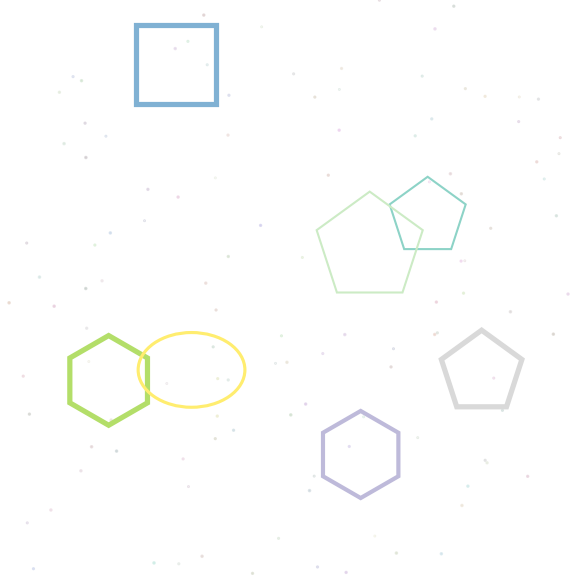[{"shape": "pentagon", "thickness": 1, "radius": 0.35, "center": [0.741, 0.624]}, {"shape": "hexagon", "thickness": 2, "radius": 0.38, "center": [0.625, 0.212]}, {"shape": "square", "thickness": 2.5, "radius": 0.34, "center": [0.305, 0.887]}, {"shape": "hexagon", "thickness": 2.5, "radius": 0.39, "center": [0.188, 0.34]}, {"shape": "pentagon", "thickness": 2.5, "radius": 0.37, "center": [0.834, 0.354]}, {"shape": "pentagon", "thickness": 1, "radius": 0.48, "center": [0.64, 0.571]}, {"shape": "oval", "thickness": 1.5, "radius": 0.46, "center": [0.332, 0.359]}]